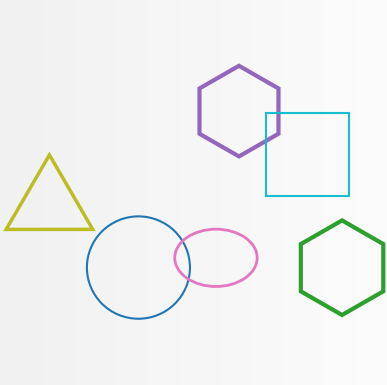[{"shape": "circle", "thickness": 1.5, "radius": 0.66, "center": [0.357, 0.305]}, {"shape": "hexagon", "thickness": 3, "radius": 0.61, "center": [0.883, 0.305]}, {"shape": "hexagon", "thickness": 3, "radius": 0.59, "center": [0.617, 0.711]}, {"shape": "oval", "thickness": 2, "radius": 0.53, "center": [0.557, 0.33]}, {"shape": "triangle", "thickness": 2.5, "radius": 0.64, "center": [0.128, 0.469]}, {"shape": "square", "thickness": 1.5, "radius": 0.54, "center": [0.794, 0.598]}]